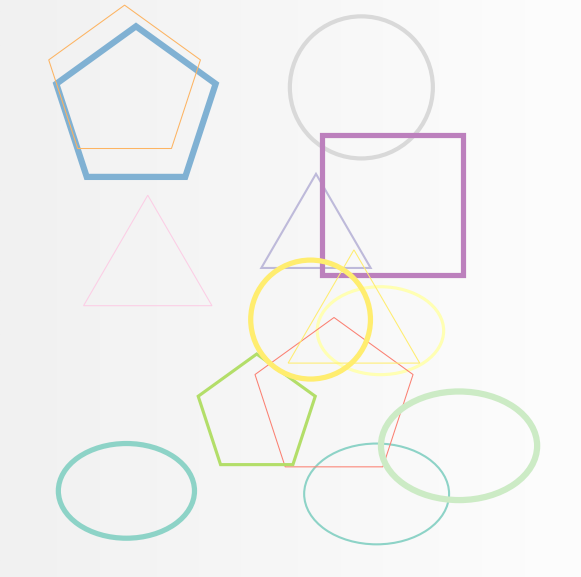[{"shape": "oval", "thickness": 2.5, "radius": 0.59, "center": [0.217, 0.149]}, {"shape": "oval", "thickness": 1, "radius": 0.62, "center": [0.648, 0.144]}, {"shape": "oval", "thickness": 1.5, "radius": 0.54, "center": [0.655, 0.427]}, {"shape": "triangle", "thickness": 1, "radius": 0.54, "center": [0.544, 0.589]}, {"shape": "pentagon", "thickness": 0.5, "radius": 0.71, "center": [0.575, 0.306]}, {"shape": "pentagon", "thickness": 3, "radius": 0.72, "center": [0.234, 0.809]}, {"shape": "pentagon", "thickness": 0.5, "radius": 0.69, "center": [0.214, 0.853]}, {"shape": "pentagon", "thickness": 1.5, "radius": 0.53, "center": [0.442, 0.28]}, {"shape": "triangle", "thickness": 0.5, "radius": 0.64, "center": [0.254, 0.534]}, {"shape": "circle", "thickness": 2, "radius": 0.62, "center": [0.622, 0.848]}, {"shape": "square", "thickness": 2.5, "radius": 0.61, "center": [0.675, 0.644]}, {"shape": "oval", "thickness": 3, "radius": 0.67, "center": [0.79, 0.227]}, {"shape": "triangle", "thickness": 0.5, "radius": 0.65, "center": [0.609, 0.436]}, {"shape": "circle", "thickness": 2.5, "radius": 0.51, "center": [0.534, 0.446]}]